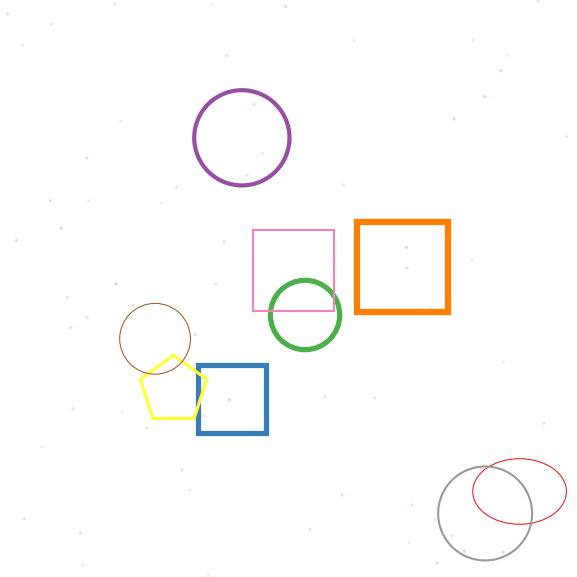[{"shape": "oval", "thickness": 0.5, "radius": 0.41, "center": [0.9, 0.148]}, {"shape": "square", "thickness": 2.5, "radius": 0.3, "center": [0.401, 0.308]}, {"shape": "circle", "thickness": 2.5, "radius": 0.3, "center": [0.528, 0.454]}, {"shape": "circle", "thickness": 2, "radius": 0.41, "center": [0.419, 0.761]}, {"shape": "square", "thickness": 3, "radius": 0.39, "center": [0.697, 0.537]}, {"shape": "pentagon", "thickness": 1.5, "radius": 0.3, "center": [0.3, 0.324]}, {"shape": "circle", "thickness": 0.5, "radius": 0.31, "center": [0.269, 0.413]}, {"shape": "square", "thickness": 1, "radius": 0.35, "center": [0.508, 0.531]}, {"shape": "circle", "thickness": 1, "radius": 0.41, "center": [0.84, 0.11]}]